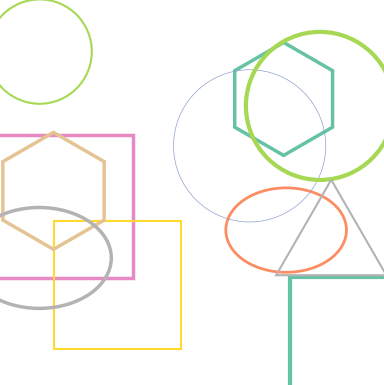[{"shape": "hexagon", "thickness": 2.5, "radius": 0.73, "center": [0.737, 0.743]}, {"shape": "square", "thickness": 3, "radius": 0.73, "center": [0.898, 0.134]}, {"shape": "oval", "thickness": 2, "radius": 0.78, "center": [0.743, 0.402]}, {"shape": "circle", "thickness": 0.5, "radius": 0.99, "center": [0.648, 0.621]}, {"shape": "square", "thickness": 2.5, "radius": 0.93, "center": [0.16, 0.464]}, {"shape": "circle", "thickness": 1.5, "radius": 0.68, "center": [0.103, 0.866]}, {"shape": "circle", "thickness": 3, "radius": 0.96, "center": [0.831, 0.725]}, {"shape": "square", "thickness": 1.5, "radius": 0.83, "center": [0.305, 0.26]}, {"shape": "hexagon", "thickness": 2.5, "radius": 0.76, "center": [0.139, 0.504]}, {"shape": "triangle", "thickness": 1.5, "radius": 0.83, "center": [0.86, 0.368]}, {"shape": "oval", "thickness": 2.5, "radius": 0.94, "center": [0.102, 0.33]}]